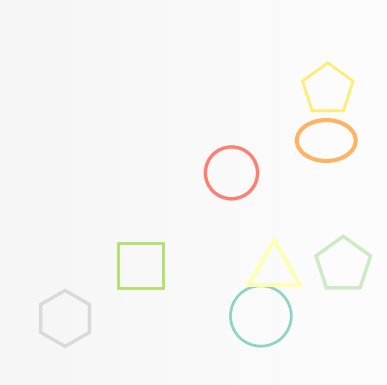[{"shape": "circle", "thickness": 2, "radius": 0.39, "center": [0.673, 0.179]}, {"shape": "triangle", "thickness": 3, "radius": 0.38, "center": [0.708, 0.299]}, {"shape": "circle", "thickness": 2.5, "radius": 0.34, "center": [0.597, 0.551]}, {"shape": "oval", "thickness": 3, "radius": 0.38, "center": [0.842, 0.635]}, {"shape": "square", "thickness": 2, "radius": 0.29, "center": [0.362, 0.311]}, {"shape": "hexagon", "thickness": 2.5, "radius": 0.36, "center": [0.168, 0.173]}, {"shape": "pentagon", "thickness": 2.5, "radius": 0.37, "center": [0.886, 0.312]}, {"shape": "pentagon", "thickness": 2, "radius": 0.34, "center": [0.846, 0.768]}]